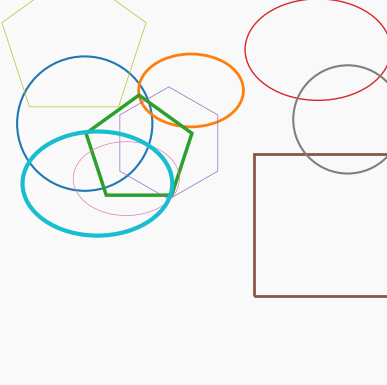[{"shape": "circle", "thickness": 1.5, "radius": 0.87, "center": [0.219, 0.679]}, {"shape": "oval", "thickness": 2, "radius": 0.68, "center": [0.493, 0.765]}, {"shape": "pentagon", "thickness": 2.5, "radius": 0.72, "center": [0.359, 0.609]}, {"shape": "oval", "thickness": 1, "radius": 0.94, "center": [0.821, 0.871]}, {"shape": "hexagon", "thickness": 0.5, "radius": 0.73, "center": [0.436, 0.628]}, {"shape": "square", "thickness": 2, "radius": 0.92, "center": [0.839, 0.415]}, {"shape": "oval", "thickness": 0.5, "radius": 0.69, "center": [0.326, 0.536]}, {"shape": "circle", "thickness": 1.5, "radius": 0.7, "center": [0.897, 0.69]}, {"shape": "pentagon", "thickness": 0.5, "radius": 0.98, "center": [0.191, 0.881]}, {"shape": "oval", "thickness": 3, "radius": 0.97, "center": [0.251, 0.523]}]